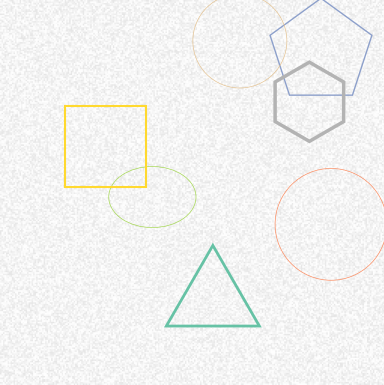[{"shape": "triangle", "thickness": 2, "radius": 0.7, "center": [0.553, 0.223]}, {"shape": "circle", "thickness": 0.5, "radius": 0.73, "center": [0.86, 0.417]}, {"shape": "pentagon", "thickness": 1, "radius": 0.7, "center": [0.834, 0.865]}, {"shape": "oval", "thickness": 0.5, "radius": 0.57, "center": [0.396, 0.488]}, {"shape": "square", "thickness": 1.5, "radius": 0.52, "center": [0.273, 0.619]}, {"shape": "circle", "thickness": 0.5, "radius": 0.61, "center": [0.623, 0.894]}, {"shape": "hexagon", "thickness": 2.5, "radius": 0.51, "center": [0.804, 0.736]}]